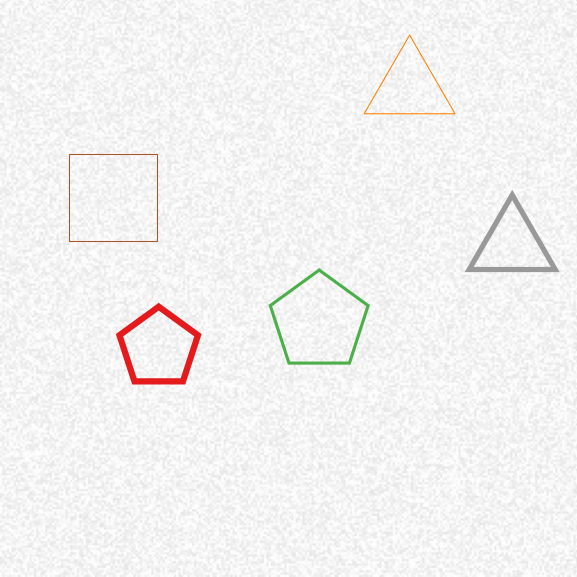[{"shape": "pentagon", "thickness": 3, "radius": 0.36, "center": [0.275, 0.397]}, {"shape": "pentagon", "thickness": 1.5, "radius": 0.45, "center": [0.553, 0.442]}, {"shape": "triangle", "thickness": 0.5, "radius": 0.45, "center": [0.709, 0.848]}, {"shape": "square", "thickness": 0.5, "radius": 0.38, "center": [0.195, 0.657]}, {"shape": "triangle", "thickness": 2.5, "radius": 0.43, "center": [0.887, 0.575]}]